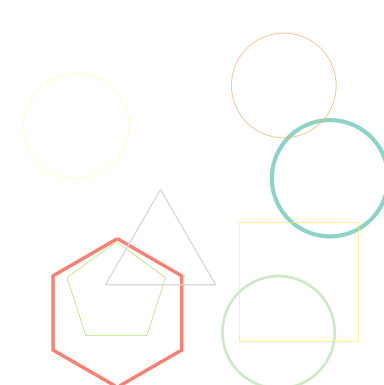[{"shape": "circle", "thickness": 3, "radius": 0.76, "center": [0.857, 0.537]}, {"shape": "circle", "thickness": 0.5, "radius": 0.68, "center": [0.198, 0.673]}, {"shape": "hexagon", "thickness": 2.5, "radius": 0.96, "center": [0.305, 0.187]}, {"shape": "circle", "thickness": 0.5, "radius": 0.68, "center": [0.737, 0.778]}, {"shape": "pentagon", "thickness": 0.5, "radius": 0.67, "center": [0.302, 0.237]}, {"shape": "triangle", "thickness": 1, "radius": 0.83, "center": [0.417, 0.343]}, {"shape": "circle", "thickness": 2, "radius": 0.73, "center": [0.724, 0.137]}, {"shape": "square", "thickness": 0.5, "radius": 0.77, "center": [0.776, 0.269]}]